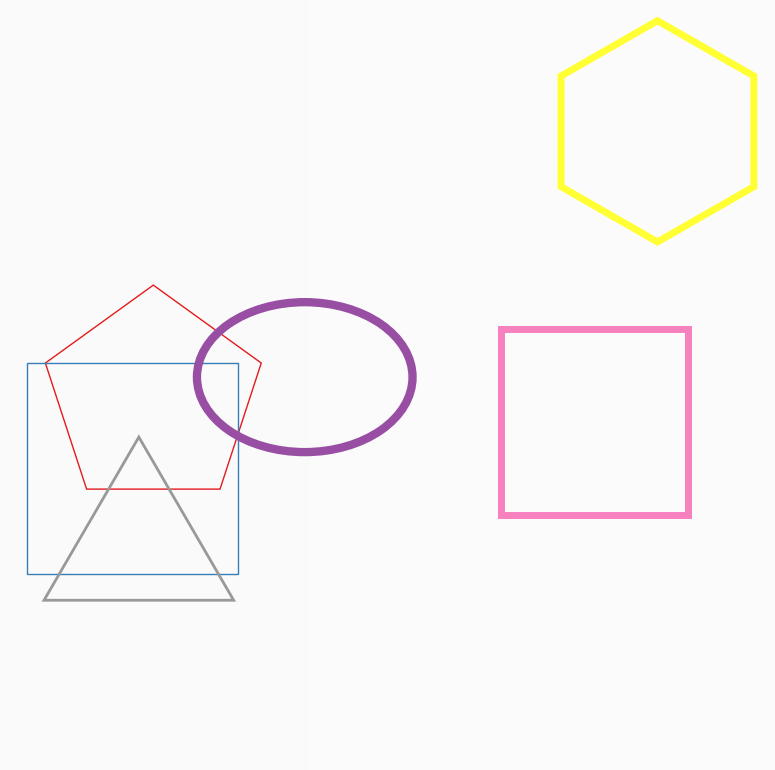[{"shape": "pentagon", "thickness": 0.5, "radius": 0.73, "center": [0.198, 0.483]}, {"shape": "square", "thickness": 0.5, "radius": 0.68, "center": [0.171, 0.392]}, {"shape": "oval", "thickness": 3, "radius": 0.7, "center": [0.393, 0.51]}, {"shape": "hexagon", "thickness": 2.5, "radius": 0.72, "center": [0.848, 0.829]}, {"shape": "square", "thickness": 2.5, "radius": 0.6, "center": [0.767, 0.452]}, {"shape": "triangle", "thickness": 1, "radius": 0.71, "center": [0.179, 0.291]}]